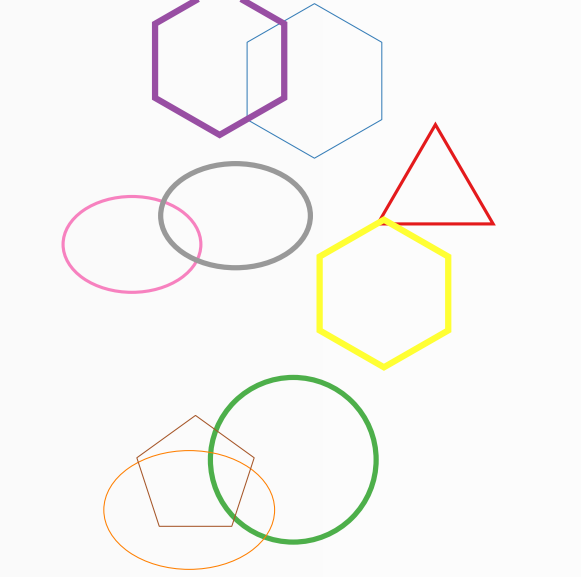[{"shape": "triangle", "thickness": 1.5, "radius": 0.57, "center": [0.749, 0.669]}, {"shape": "hexagon", "thickness": 0.5, "radius": 0.67, "center": [0.541, 0.859]}, {"shape": "circle", "thickness": 2.5, "radius": 0.71, "center": [0.505, 0.203]}, {"shape": "hexagon", "thickness": 3, "radius": 0.64, "center": [0.378, 0.894]}, {"shape": "oval", "thickness": 0.5, "radius": 0.73, "center": [0.326, 0.116]}, {"shape": "hexagon", "thickness": 3, "radius": 0.64, "center": [0.661, 0.491]}, {"shape": "pentagon", "thickness": 0.5, "radius": 0.53, "center": [0.336, 0.174]}, {"shape": "oval", "thickness": 1.5, "radius": 0.59, "center": [0.227, 0.576]}, {"shape": "oval", "thickness": 2.5, "radius": 0.64, "center": [0.405, 0.626]}]